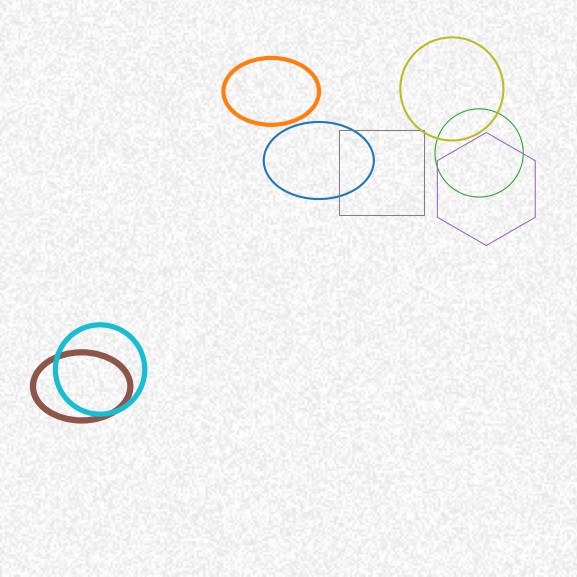[{"shape": "oval", "thickness": 1, "radius": 0.48, "center": [0.552, 0.721]}, {"shape": "oval", "thickness": 2, "radius": 0.41, "center": [0.47, 0.841]}, {"shape": "circle", "thickness": 0.5, "radius": 0.38, "center": [0.83, 0.734]}, {"shape": "hexagon", "thickness": 0.5, "radius": 0.49, "center": [0.842, 0.672]}, {"shape": "oval", "thickness": 3, "radius": 0.42, "center": [0.141, 0.33]}, {"shape": "square", "thickness": 0.5, "radius": 0.37, "center": [0.661, 0.701]}, {"shape": "circle", "thickness": 1, "radius": 0.45, "center": [0.782, 0.845]}, {"shape": "circle", "thickness": 2.5, "radius": 0.39, "center": [0.173, 0.359]}]